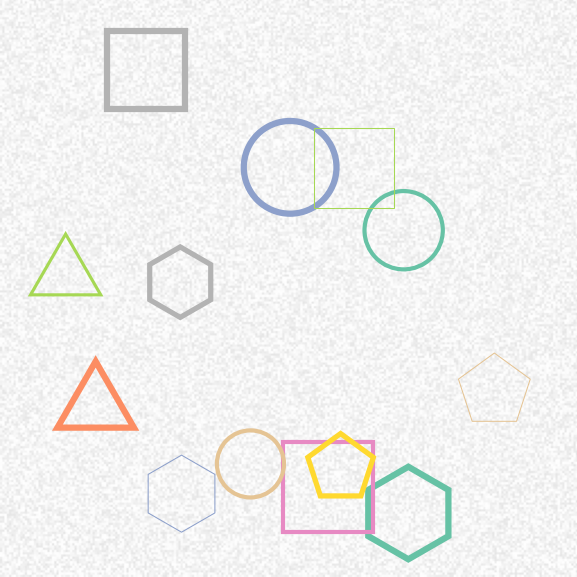[{"shape": "hexagon", "thickness": 3, "radius": 0.4, "center": [0.707, 0.111]}, {"shape": "circle", "thickness": 2, "radius": 0.34, "center": [0.699, 0.6]}, {"shape": "triangle", "thickness": 3, "radius": 0.38, "center": [0.166, 0.297]}, {"shape": "circle", "thickness": 3, "radius": 0.4, "center": [0.502, 0.709]}, {"shape": "hexagon", "thickness": 0.5, "radius": 0.33, "center": [0.314, 0.144]}, {"shape": "square", "thickness": 2, "radius": 0.39, "center": [0.569, 0.156]}, {"shape": "triangle", "thickness": 1.5, "radius": 0.35, "center": [0.114, 0.524]}, {"shape": "square", "thickness": 0.5, "radius": 0.35, "center": [0.613, 0.708]}, {"shape": "pentagon", "thickness": 2.5, "radius": 0.3, "center": [0.59, 0.189]}, {"shape": "circle", "thickness": 2, "radius": 0.29, "center": [0.434, 0.196]}, {"shape": "pentagon", "thickness": 0.5, "radius": 0.33, "center": [0.856, 0.322]}, {"shape": "square", "thickness": 3, "radius": 0.34, "center": [0.253, 0.878]}, {"shape": "hexagon", "thickness": 2.5, "radius": 0.3, "center": [0.312, 0.511]}]